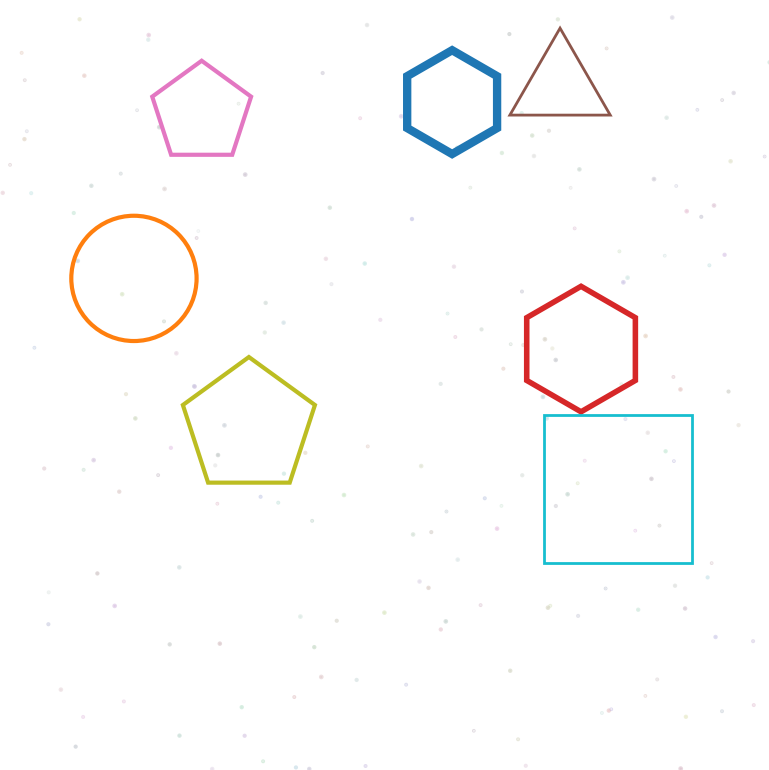[{"shape": "hexagon", "thickness": 3, "radius": 0.34, "center": [0.587, 0.867]}, {"shape": "circle", "thickness": 1.5, "radius": 0.41, "center": [0.174, 0.638]}, {"shape": "hexagon", "thickness": 2, "radius": 0.41, "center": [0.755, 0.547]}, {"shape": "triangle", "thickness": 1, "radius": 0.38, "center": [0.727, 0.888]}, {"shape": "pentagon", "thickness": 1.5, "radius": 0.34, "center": [0.262, 0.854]}, {"shape": "pentagon", "thickness": 1.5, "radius": 0.45, "center": [0.323, 0.446]}, {"shape": "square", "thickness": 1, "radius": 0.48, "center": [0.802, 0.365]}]